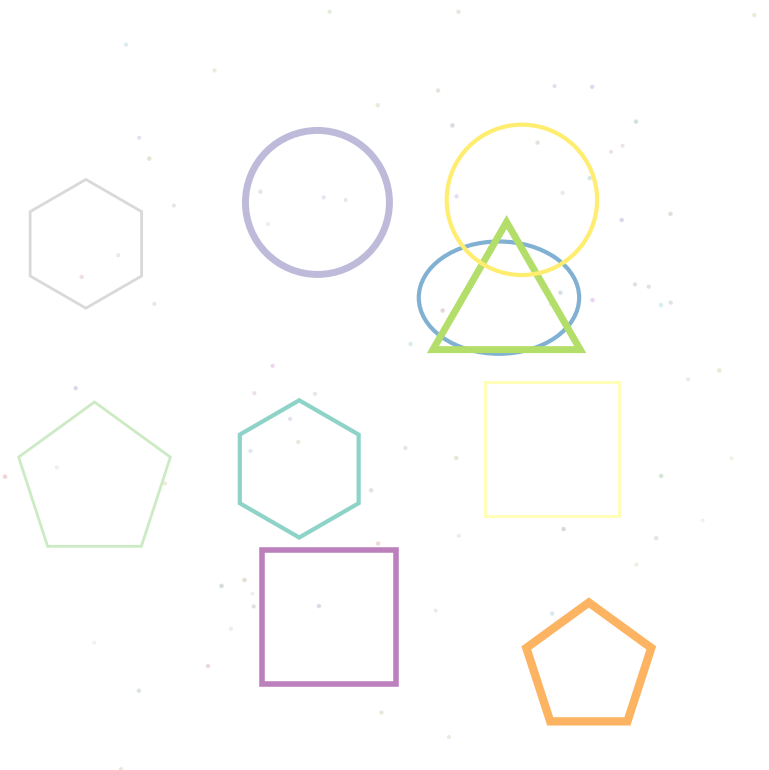[{"shape": "hexagon", "thickness": 1.5, "radius": 0.45, "center": [0.389, 0.391]}, {"shape": "square", "thickness": 1, "radius": 0.44, "center": [0.717, 0.417]}, {"shape": "circle", "thickness": 2.5, "radius": 0.47, "center": [0.412, 0.737]}, {"shape": "oval", "thickness": 1.5, "radius": 0.52, "center": [0.648, 0.613]}, {"shape": "pentagon", "thickness": 3, "radius": 0.43, "center": [0.765, 0.132]}, {"shape": "triangle", "thickness": 2.5, "radius": 0.55, "center": [0.658, 0.601]}, {"shape": "hexagon", "thickness": 1, "radius": 0.42, "center": [0.112, 0.683]}, {"shape": "square", "thickness": 2, "radius": 0.44, "center": [0.427, 0.199]}, {"shape": "pentagon", "thickness": 1, "radius": 0.52, "center": [0.123, 0.374]}, {"shape": "circle", "thickness": 1.5, "radius": 0.49, "center": [0.678, 0.74]}]